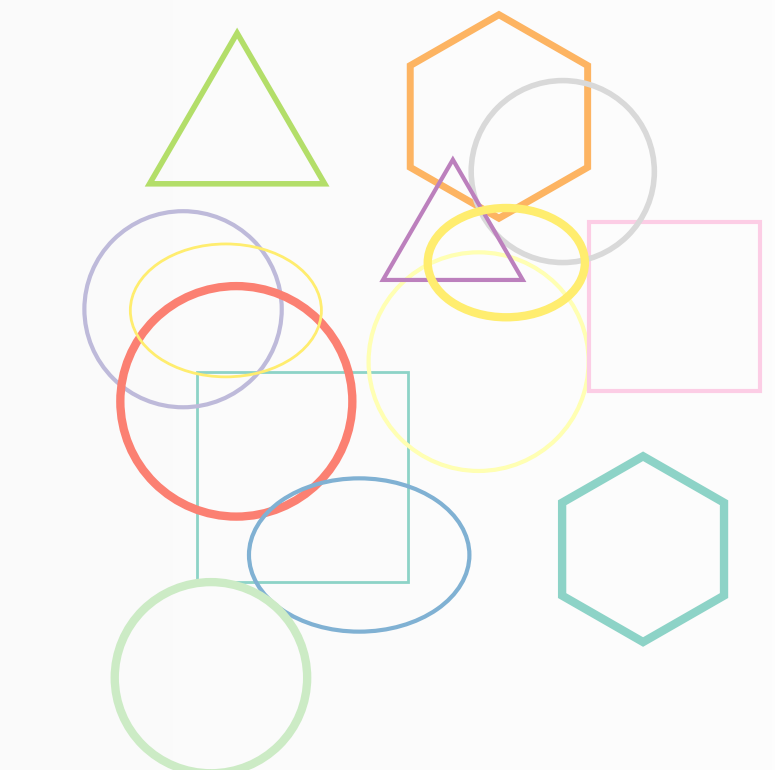[{"shape": "hexagon", "thickness": 3, "radius": 0.6, "center": [0.83, 0.287]}, {"shape": "square", "thickness": 1, "radius": 0.68, "center": [0.39, 0.381]}, {"shape": "circle", "thickness": 1.5, "radius": 0.71, "center": [0.618, 0.53]}, {"shape": "circle", "thickness": 1.5, "radius": 0.64, "center": [0.236, 0.598]}, {"shape": "circle", "thickness": 3, "radius": 0.75, "center": [0.305, 0.479]}, {"shape": "oval", "thickness": 1.5, "radius": 0.71, "center": [0.463, 0.279]}, {"shape": "hexagon", "thickness": 2.5, "radius": 0.66, "center": [0.644, 0.849]}, {"shape": "triangle", "thickness": 2, "radius": 0.65, "center": [0.306, 0.827]}, {"shape": "square", "thickness": 1.5, "radius": 0.55, "center": [0.87, 0.602]}, {"shape": "circle", "thickness": 2, "radius": 0.59, "center": [0.726, 0.777]}, {"shape": "triangle", "thickness": 1.5, "radius": 0.52, "center": [0.584, 0.689]}, {"shape": "circle", "thickness": 3, "radius": 0.62, "center": [0.272, 0.12]}, {"shape": "oval", "thickness": 1, "radius": 0.62, "center": [0.291, 0.597]}, {"shape": "oval", "thickness": 3, "radius": 0.51, "center": [0.653, 0.659]}]